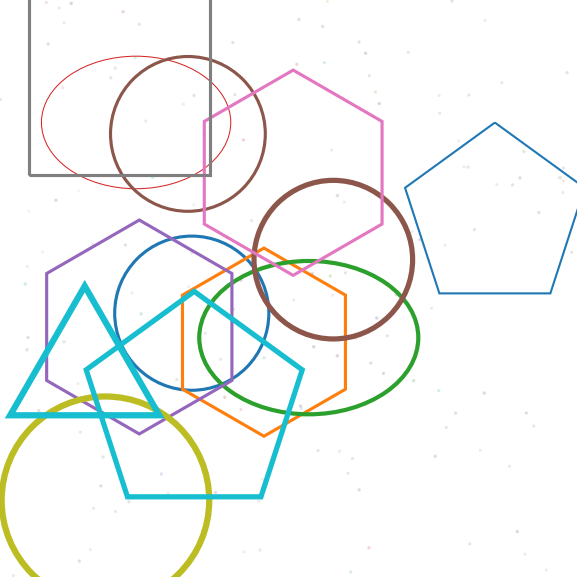[{"shape": "circle", "thickness": 1.5, "radius": 0.67, "center": [0.332, 0.457]}, {"shape": "pentagon", "thickness": 1, "radius": 0.82, "center": [0.857, 0.623]}, {"shape": "hexagon", "thickness": 1.5, "radius": 0.81, "center": [0.457, 0.407]}, {"shape": "oval", "thickness": 2, "radius": 0.95, "center": [0.535, 0.414]}, {"shape": "oval", "thickness": 0.5, "radius": 0.82, "center": [0.236, 0.787]}, {"shape": "hexagon", "thickness": 1.5, "radius": 0.93, "center": [0.241, 0.433]}, {"shape": "circle", "thickness": 1.5, "radius": 0.67, "center": [0.325, 0.767]}, {"shape": "circle", "thickness": 2.5, "radius": 0.69, "center": [0.577, 0.55]}, {"shape": "hexagon", "thickness": 1.5, "radius": 0.89, "center": [0.508, 0.7]}, {"shape": "square", "thickness": 1.5, "radius": 0.78, "center": [0.208, 0.853]}, {"shape": "circle", "thickness": 3, "radius": 0.9, "center": [0.183, 0.133]}, {"shape": "pentagon", "thickness": 2.5, "radius": 0.98, "center": [0.336, 0.298]}, {"shape": "triangle", "thickness": 3, "radius": 0.75, "center": [0.147, 0.355]}]